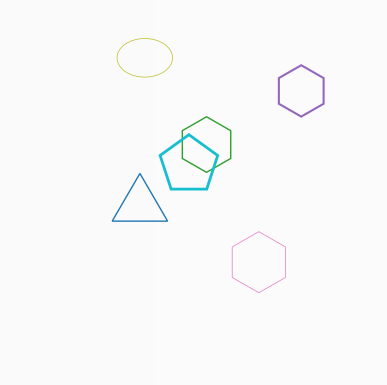[{"shape": "triangle", "thickness": 1, "radius": 0.41, "center": [0.361, 0.467]}, {"shape": "hexagon", "thickness": 1, "radius": 0.36, "center": [0.533, 0.625]}, {"shape": "hexagon", "thickness": 1.5, "radius": 0.33, "center": [0.777, 0.764]}, {"shape": "hexagon", "thickness": 0.5, "radius": 0.4, "center": [0.668, 0.319]}, {"shape": "oval", "thickness": 0.5, "radius": 0.36, "center": [0.374, 0.85]}, {"shape": "pentagon", "thickness": 2, "radius": 0.39, "center": [0.487, 0.572]}]